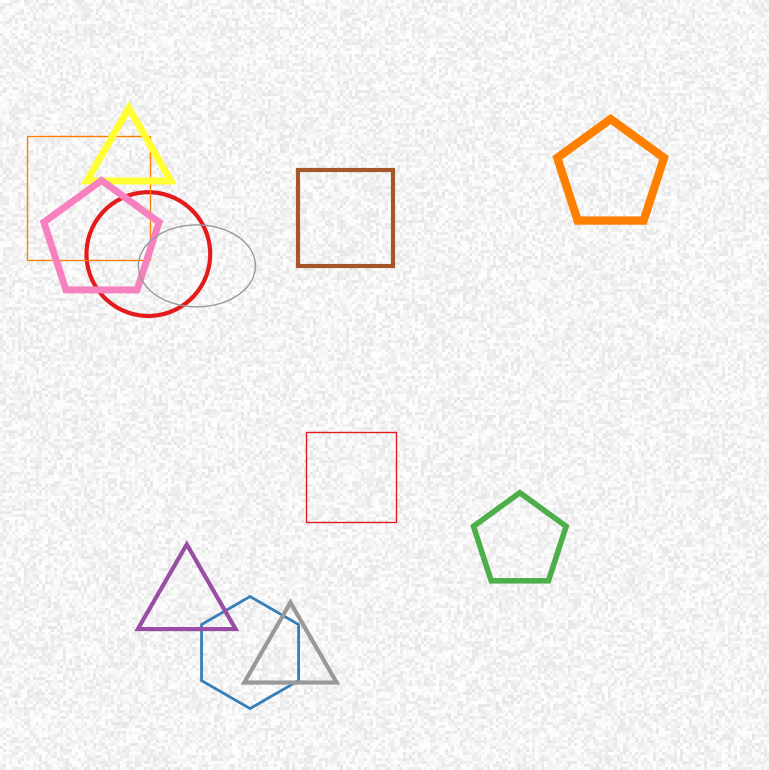[{"shape": "circle", "thickness": 1.5, "radius": 0.4, "center": [0.193, 0.67]}, {"shape": "square", "thickness": 0.5, "radius": 0.29, "center": [0.456, 0.381]}, {"shape": "hexagon", "thickness": 1, "radius": 0.36, "center": [0.325, 0.153]}, {"shape": "pentagon", "thickness": 2, "radius": 0.32, "center": [0.675, 0.297]}, {"shape": "triangle", "thickness": 1.5, "radius": 0.37, "center": [0.243, 0.22]}, {"shape": "pentagon", "thickness": 3, "radius": 0.36, "center": [0.793, 0.773]}, {"shape": "square", "thickness": 0.5, "radius": 0.4, "center": [0.115, 0.742]}, {"shape": "triangle", "thickness": 2.5, "radius": 0.32, "center": [0.167, 0.796]}, {"shape": "square", "thickness": 1.5, "radius": 0.31, "center": [0.448, 0.717]}, {"shape": "pentagon", "thickness": 2.5, "radius": 0.39, "center": [0.132, 0.687]}, {"shape": "oval", "thickness": 0.5, "radius": 0.38, "center": [0.256, 0.655]}, {"shape": "triangle", "thickness": 1.5, "radius": 0.35, "center": [0.377, 0.148]}]